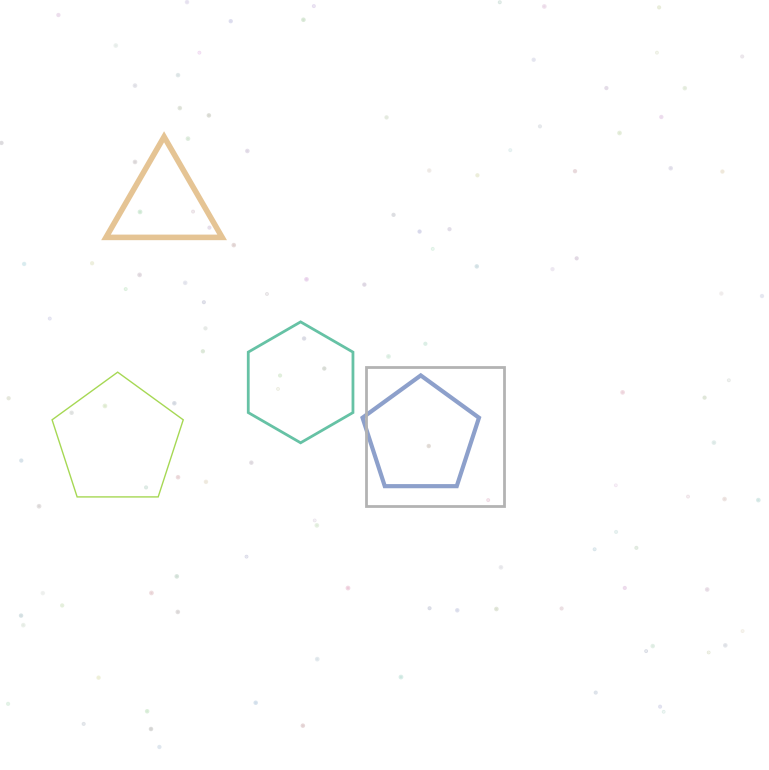[{"shape": "hexagon", "thickness": 1, "radius": 0.39, "center": [0.39, 0.503]}, {"shape": "pentagon", "thickness": 1.5, "radius": 0.4, "center": [0.546, 0.433]}, {"shape": "pentagon", "thickness": 0.5, "radius": 0.45, "center": [0.153, 0.427]}, {"shape": "triangle", "thickness": 2, "radius": 0.44, "center": [0.213, 0.735]}, {"shape": "square", "thickness": 1, "radius": 0.45, "center": [0.565, 0.433]}]